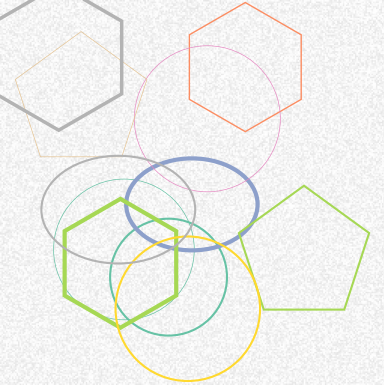[{"shape": "circle", "thickness": 0.5, "radius": 0.91, "center": [0.322, 0.352]}, {"shape": "circle", "thickness": 1.5, "radius": 0.76, "center": [0.438, 0.28]}, {"shape": "hexagon", "thickness": 1, "radius": 0.84, "center": [0.637, 0.826]}, {"shape": "oval", "thickness": 3, "radius": 0.85, "center": [0.498, 0.469]}, {"shape": "circle", "thickness": 0.5, "radius": 0.95, "center": [0.539, 0.691]}, {"shape": "hexagon", "thickness": 3, "radius": 0.84, "center": [0.313, 0.316]}, {"shape": "pentagon", "thickness": 1.5, "radius": 0.89, "center": [0.79, 0.34]}, {"shape": "circle", "thickness": 1.5, "radius": 0.94, "center": [0.488, 0.198]}, {"shape": "pentagon", "thickness": 0.5, "radius": 0.9, "center": [0.211, 0.738]}, {"shape": "hexagon", "thickness": 2.5, "radius": 0.94, "center": [0.152, 0.851]}, {"shape": "oval", "thickness": 1.5, "radius": 1.0, "center": [0.307, 0.455]}]